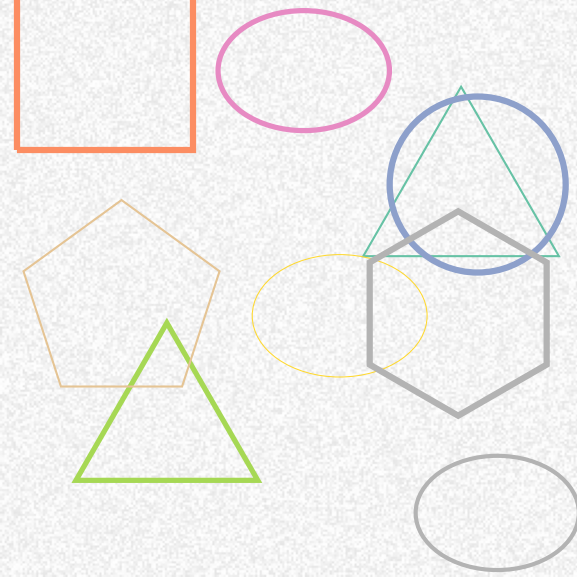[{"shape": "triangle", "thickness": 1, "radius": 0.98, "center": [0.798, 0.653]}, {"shape": "square", "thickness": 3, "radius": 0.76, "center": [0.182, 0.892]}, {"shape": "circle", "thickness": 3, "radius": 0.76, "center": [0.827, 0.68]}, {"shape": "oval", "thickness": 2.5, "radius": 0.74, "center": [0.526, 0.877]}, {"shape": "triangle", "thickness": 2.5, "radius": 0.91, "center": [0.289, 0.258]}, {"shape": "oval", "thickness": 0.5, "radius": 0.76, "center": [0.588, 0.452]}, {"shape": "pentagon", "thickness": 1, "radius": 0.89, "center": [0.21, 0.474]}, {"shape": "oval", "thickness": 2, "radius": 0.71, "center": [0.861, 0.111]}, {"shape": "hexagon", "thickness": 3, "radius": 0.88, "center": [0.793, 0.456]}]